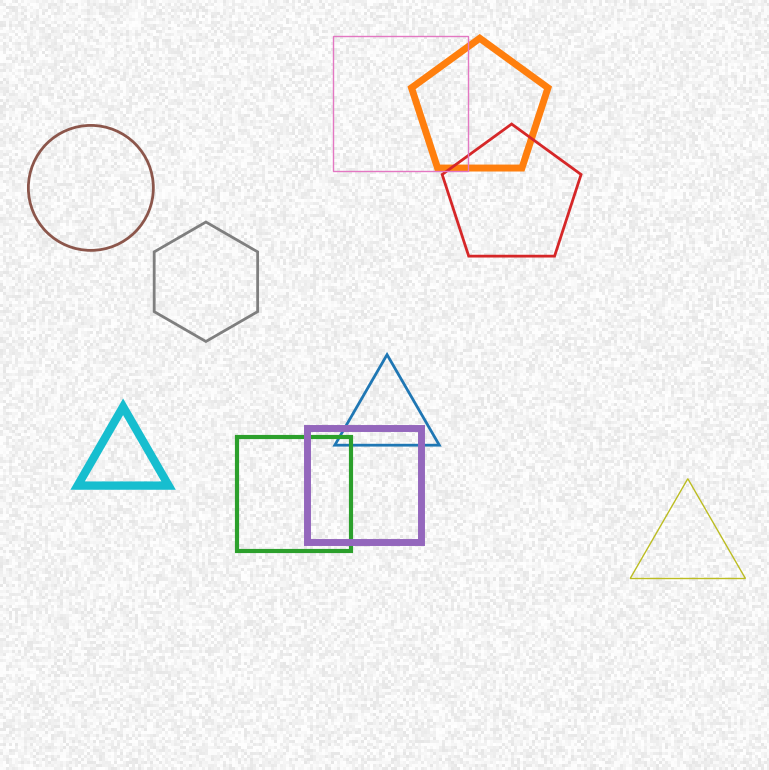[{"shape": "triangle", "thickness": 1, "radius": 0.39, "center": [0.503, 0.461]}, {"shape": "pentagon", "thickness": 2.5, "radius": 0.47, "center": [0.623, 0.857]}, {"shape": "square", "thickness": 1.5, "radius": 0.37, "center": [0.382, 0.358]}, {"shape": "pentagon", "thickness": 1, "radius": 0.47, "center": [0.664, 0.744]}, {"shape": "square", "thickness": 2.5, "radius": 0.37, "center": [0.473, 0.37]}, {"shape": "circle", "thickness": 1, "radius": 0.41, "center": [0.118, 0.756]}, {"shape": "square", "thickness": 0.5, "radius": 0.44, "center": [0.52, 0.866]}, {"shape": "hexagon", "thickness": 1, "radius": 0.39, "center": [0.267, 0.634]}, {"shape": "triangle", "thickness": 0.5, "radius": 0.43, "center": [0.893, 0.292]}, {"shape": "triangle", "thickness": 3, "radius": 0.34, "center": [0.16, 0.403]}]